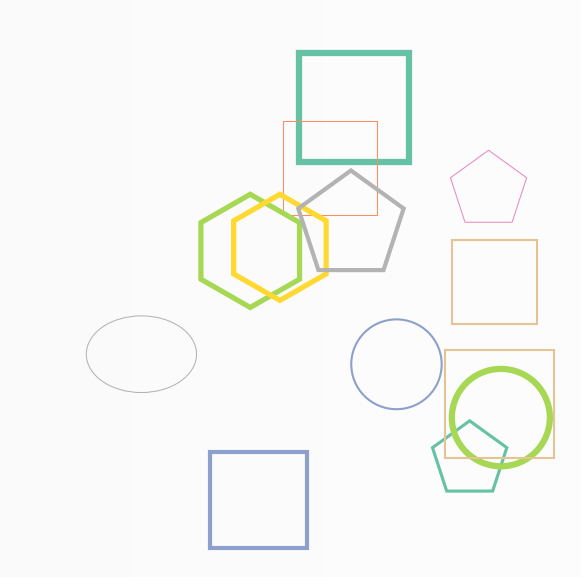[{"shape": "pentagon", "thickness": 1.5, "radius": 0.34, "center": [0.808, 0.203]}, {"shape": "square", "thickness": 3, "radius": 0.47, "center": [0.609, 0.813]}, {"shape": "square", "thickness": 0.5, "radius": 0.41, "center": [0.567, 0.709]}, {"shape": "square", "thickness": 2, "radius": 0.42, "center": [0.444, 0.133]}, {"shape": "circle", "thickness": 1, "radius": 0.39, "center": [0.682, 0.368]}, {"shape": "pentagon", "thickness": 0.5, "radius": 0.34, "center": [0.841, 0.67]}, {"shape": "hexagon", "thickness": 2.5, "radius": 0.49, "center": [0.43, 0.565]}, {"shape": "circle", "thickness": 3, "radius": 0.42, "center": [0.862, 0.276]}, {"shape": "hexagon", "thickness": 2.5, "radius": 0.46, "center": [0.482, 0.571]}, {"shape": "square", "thickness": 1, "radius": 0.36, "center": [0.851, 0.511]}, {"shape": "square", "thickness": 1, "radius": 0.47, "center": [0.859, 0.3]}, {"shape": "oval", "thickness": 0.5, "radius": 0.47, "center": [0.243, 0.386]}, {"shape": "pentagon", "thickness": 2, "radius": 0.48, "center": [0.604, 0.609]}]